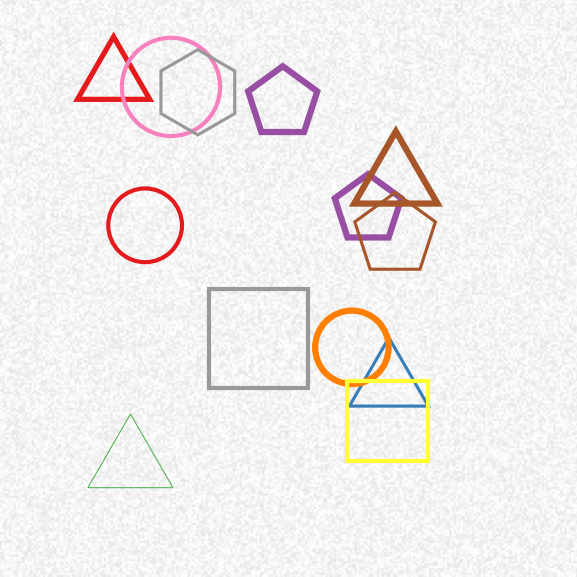[{"shape": "circle", "thickness": 2, "radius": 0.32, "center": [0.251, 0.609]}, {"shape": "triangle", "thickness": 2.5, "radius": 0.36, "center": [0.197, 0.863]}, {"shape": "triangle", "thickness": 1.5, "radius": 0.39, "center": [0.673, 0.335]}, {"shape": "triangle", "thickness": 0.5, "radius": 0.43, "center": [0.226, 0.197]}, {"shape": "pentagon", "thickness": 3, "radius": 0.31, "center": [0.49, 0.821]}, {"shape": "pentagon", "thickness": 3, "radius": 0.3, "center": [0.637, 0.637]}, {"shape": "circle", "thickness": 3, "radius": 0.32, "center": [0.609, 0.398]}, {"shape": "square", "thickness": 2, "radius": 0.35, "center": [0.671, 0.27]}, {"shape": "triangle", "thickness": 3, "radius": 0.42, "center": [0.685, 0.688]}, {"shape": "pentagon", "thickness": 1.5, "radius": 0.37, "center": [0.684, 0.592]}, {"shape": "circle", "thickness": 2, "radius": 0.43, "center": [0.296, 0.849]}, {"shape": "square", "thickness": 2, "radius": 0.43, "center": [0.448, 0.413]}, {"shape": "hexagon", "thickness": 1.5, "radius": 0.37, "center": [0.343, 0.839]}]